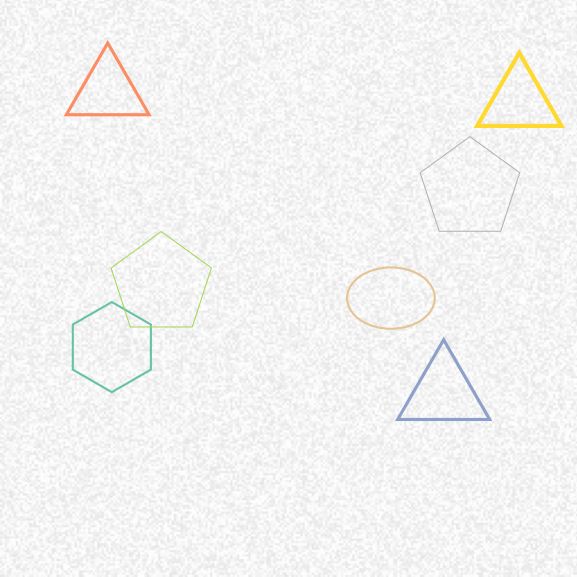[{"shape": "hexagon", "thickness": 1, "radius": 0.39, "center": [0.194, 0.398]}, {"shape": "triangle", "thickness": 1.5, "radius": 0.41, "center": [0.187, 0.842]}, {"shape": "triangle", "thickness": 1.5, "radius": 0.46, "center": [0.768, 0.319]}, {"shape": "pentagon", "thickness": 0.5, "radius": 0.46, "center": [0.279, 0.507]}, {"shape": "triangle", "thickness": 2, "radius": 0.42, "center": [0.899, 0.823]}, {"shape": "oval", "thickness": 1, "radius": 0.38, "center": [0.677, 0.483]}, {"shape": "pentagon", "thickness": 0.5, "radius": 0.45, "center": [0.814, 0.672]}]